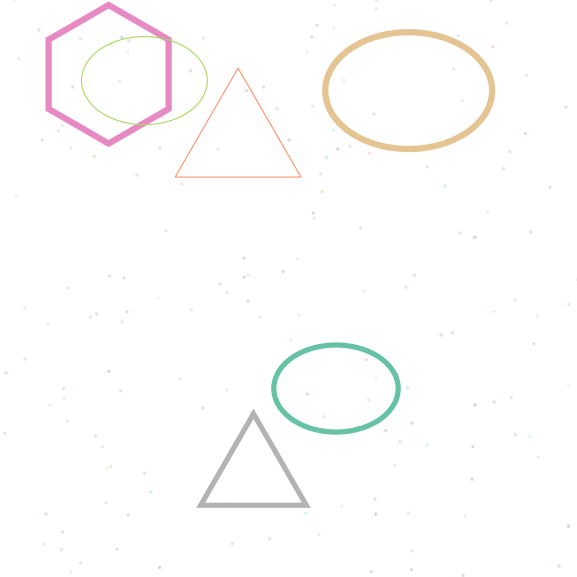[{"shape": "oval", "thickness": 2.5, "radius": 0.54, "center": [0.582, 0.326]}, {"shape": "triangle", "thickness": 0.5, "radius": 0.63, "center": [0.412, 0.755]}, {"shape": "hexagon", "thickness": 3, "radius": 0.6, "center": [0.188, 0.87]}, {"shape": "oval", "thickness": 0.5, "radius": 0.54, "center": [0.25, 0.86]}, {"shape": "oval", "thickness": 3, "radius": 0.72, "center": [0.708, 0.842]}, {"shape": "triangle", "thickness": 2.5, "radius": 0.53, "center": [0.439, 0.177]}]